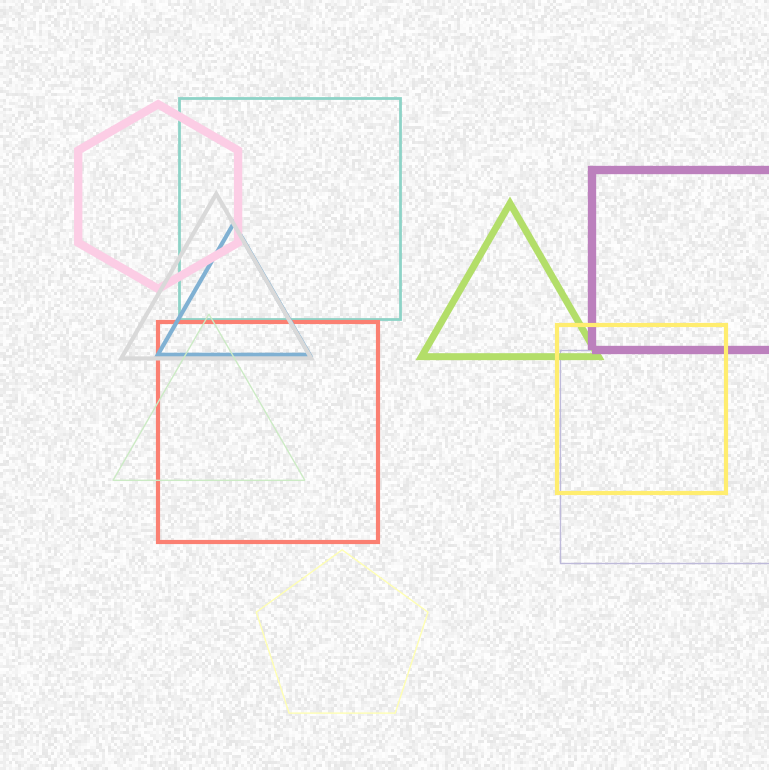[{"shape": "square", "thickness": 1, "radius": 0.72, "center": [0.376, 0.729]}, {"shape": "pentagon", "thickness": 0.5, "radius": 0.59, "center": [0.444, 0.169]}, {"shape": "square", "thickness": 0.5, "radius": 0.69, "center": [0.865, 0.407]}, {"shape": "square", "thickness": 1.5, "radius": 0.71, "center": [0.348, 0.439]}, {"shape": "triangle", "thickness": 1.5, "radius": 0.57, "center": [0.304, 0.596]}, {"shape": "triangle", "thickness": 2.5, "radius": 0.66, "center": [0.662, 0.603]}, {"shape": "hexagon", "thickness": 3, "radius": 0.6, "center": [0.205, 0.745]}, {"shape": "triangle", "thickness": 1.5, "radius": 0.71, "center": [0.281, 0.606]}, {"shape": "square", "thickness": 3, "radius": 0.58, "center": [0.885, 0.663]}, {"shape": "triangle", "thickness": 0.5, "radius": 0.72, "center": [0.271, 0.448]}, {"shape": "square", "thickness": 1.5, "radius": 0.55, "center": [0.833, 0.468]}]